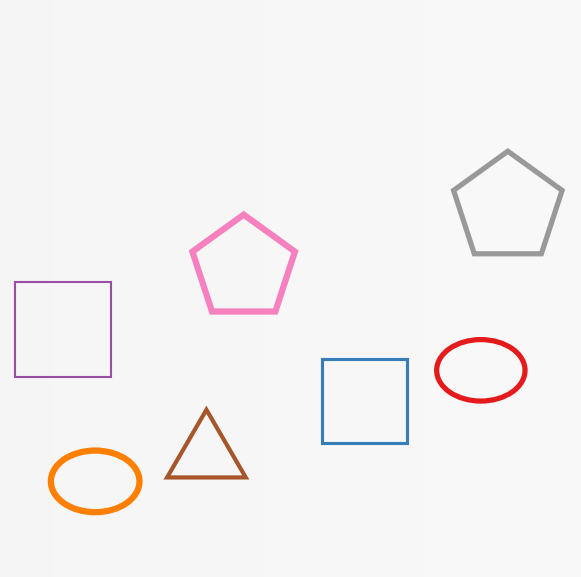[{"shape": "oval", "thickness": 2.5, "radius": 0.38, "center": [0.827, 0.358]}, {"shape": "square", "thickness": 1.5, "radius": 0.36, "center": [0.627, 0.305]}, {"shape": "square", "thickness": 1, "radius": 0.41, "center": [0.108, 0.428]}, {"shape": "oval", "thickness": 3, "radius": 0.38, "center": [0.164, 0.166]}, {"shape": "triangle", "thickness": 2, "radius": 0.39, "center": [0.355, 0.211]}, {"shape": "pentagon", "thickness": 3, "radius": 0.46, "center": [0.419, 0.535]}, {"shape": "pentagon", "thickness": 2.5, "radius": 0.49, "center": [0.874, 0.639]}]